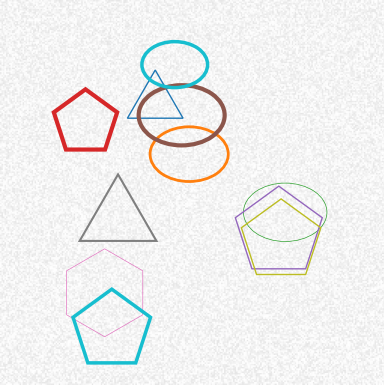[{"shape": "triangle", "thickness": 1, "radius": 0.42, "center": [0.403, 0.735]}, {"shape": "oval", "thickness": 2, "radius": 0.51, "center": [0.491, 0.6]}, {"shape": "oval", "thickness": 0.5, "radius": 0.54, "center": [0.741, 0.449]}, {"shape": "pentagon", "thickness": 3, "radius": 0.43, "center": [0.222, 0.682]}, {"shape": "pentagon", "thickness": 1, "radius": 0.59, "center": [0.724, 0.398]}, {"shape": "oval", "thickness": 3, "radius": 0.56, "center": [0.472, 0.701]}, {"shape": "hexagon", "thickness": 0.5, "radius": 0.57, "center": [0.272, 0.24]}, {"shape": "triangle", "thickness": 1.5, "radius": 0.58, "center": [0.307, 0.432]}, {"shape": "pentagon", "thickness": 1, "radius": 0.54, "center": [0.73, 0.375]}, {"shape": "oval", "thickness": 2.5, "radius": 0.43, "center": [0.454, 0.832]}, {"shape": "pentagon", "thickness": 2.5, "radius": 0.53, "center": [0.29, 0.143]}]